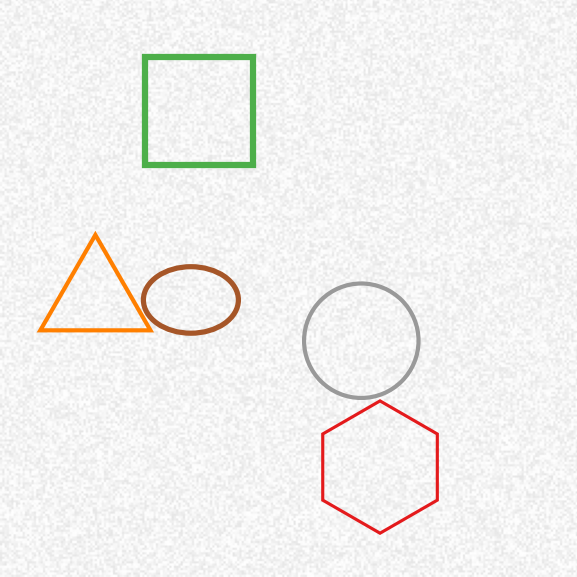[{"shape": "hexagon", "thickness": 1.5, "radius": 0.57, "center": [0.658, 0.19]}, {"shape": "square", "thickness": 3, "radius": 0.47, "center": [0.344, 0.806]}, {"shape": "triangle", "thickness": 2, "radius": 0.55, "center": [0.165, 0.482]}, {"shape": "oval", "thickness": 2.5, "radius": 0.41, "center": [0.331, 0.48]}, {"shape": "circle", "thickness": 2, "radius": 0.5, "center": [0.626, 0.409]}]